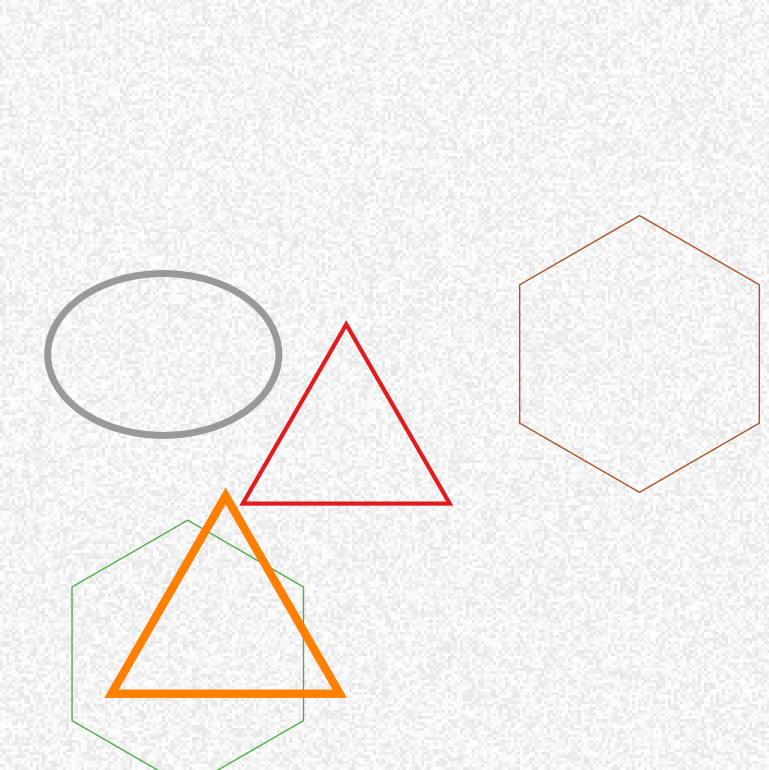[{"shape": "triangle", "thickness": 1.5, "radius": 0.78, "center": [0.45, 0.424]}, {"shape": "hexagon", "thickness": 0.5, "radius": 0.87, "center": [0.244, 0.151]}, {"shape": "triangle", "thickness": 3, "radius": 0.86, "center": [0.293, 0.185]}, {"shape": "hexagon", "thickness": 0.5, "radius": 0.9, "center": [0.831, 0.54]}, {"shape": "oval", "thickness": 2.5, "radius": 0.75, "center": [0.212, 0.54]}]